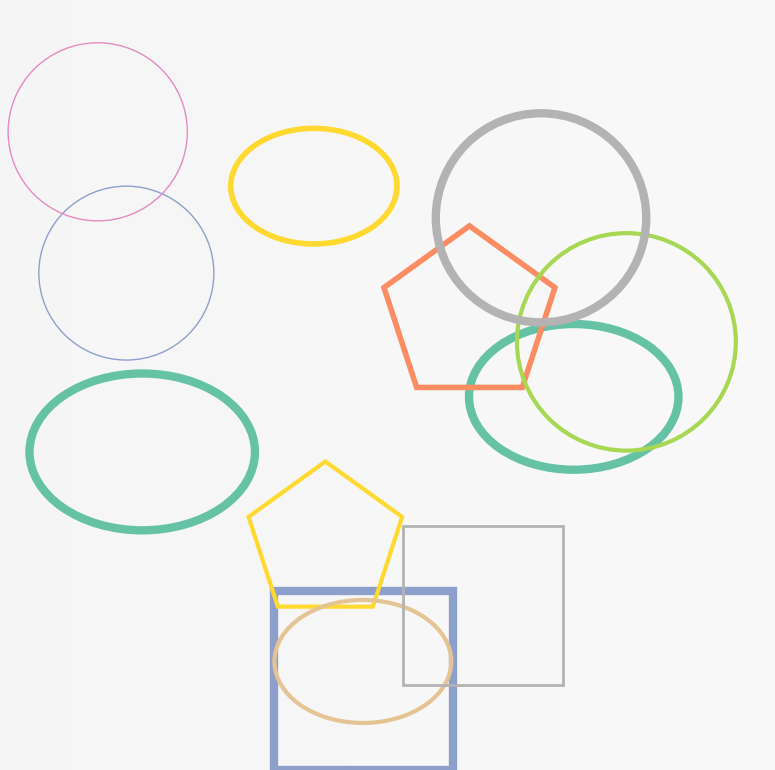[{"shape": "oval", "thickness": 3, "radius": 0.68, "center": [0.74, 0.485]}, {"shape": "oval", "thickness": 3, "radius": 0.73, "center": [0.184, 0.413]}, {"shape": "pentagon", "thickness": 2, "radius": 0.58, "center": [0.606, 0.591]}, {"shape": "square", "thickness": 3, "radius": 0.58, "center": [0.469, 0.117]}, {"shape": "circle", "thickness": 0.5, "radius": 0.56, "center": [0.163, 0.645]}, {"shape": "circle", "thickness": 0.5, "radius": 0.58, "center": [0.126, 0.829]}, {"shape": "circle", "thickness": 1.5, "radius": 0.71, "center": [0.808, 0.556]}, {"shape": "oval", "thickness": 2, "radius": 0.54, "center": [0.405, 0.758]}, {"shape": "pentagon", "thickness": 1.5, "radius": 0.52, "center": [0.42, 0.296]}, {"shape": "oval", "thickness": 1.5, "radius": 0.57, "center": [0.468, 0.141]}, {"shape": "square", "thickness": 1, "radius": 0.51, "center": [0.623, 0.213]}, {"shape": "circle", "thickness": 3, "radius": 0.68, "center": [0.698, 0.717]}]